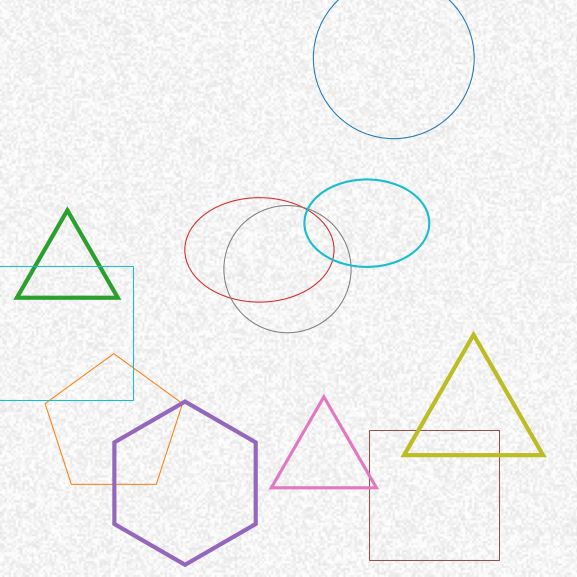[{"shape": "circle", "thickness": 0.5, "radius": 0.7, "center": [0.682, 0.898]}, {"shape": "pentagon", "thickness": 0.5, "radius": 0.63, "center": [0.197, 0.262]}, {"shape": "triangle", "thickness": 2, "radius": 0.5, "center": [0.117, 0.534]}, {"shape": "oval", "thickness": 0.5, "radius": 0.65, "center": [0.449, 0.566]}, {"shape": "hexagon", "thickness": 2, "radius": 0.71, "center": [0.32, 0.162]}, {"shape": "square", "thickness": 0.5, "radius": 0.56, "center": [0.752, 0.141]}, {"shape": "triangle", "thickness": 1.5, "radius": 0.53, "center": [0.561, 0.207]}, {"shape": "circle", "thickness": 0.5, "radius": 0.55, "center": [0.498, 0.533]}, {"shape": "triangle", "thickness": 2, "radius": 0.69, "center": [0.82, 0.28]}, {"shape": "oval", "thickness": 1, "radius": 0.54, "center": [0.635, 0.613]}, {"shape": "square", "thickness": 0.5, "radius": 0.58, "center": [0.115, 0.422]}]